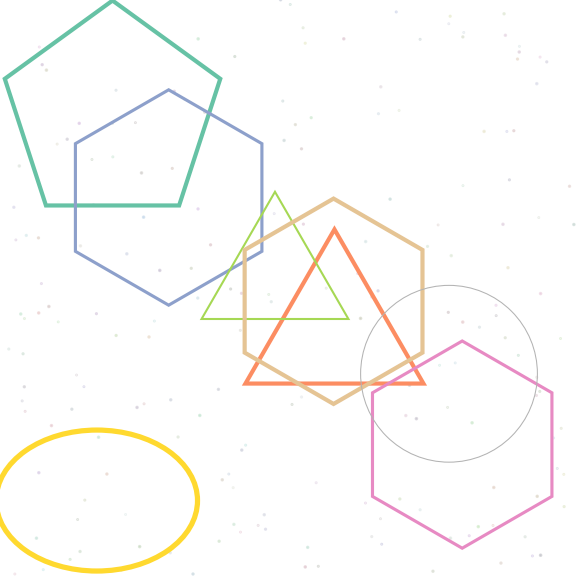[{"shape": "pentagon", "thickness": 2, "radius": 0.98, "center": [0.195, 0.802]}, {"shape": "triangle", "thickness": 2, "radius": 0.89, "center": [0.579, 0.424]}, {"shape": "hexagon", "thickness": 1.5, "radius": 0.93, "center": [0.292, 0.657]}, {"shape": "hexagon", "thickness": 1.5, "radius": 0.9, "center": [0.8, 0.229]}, {"shape": "triangle", "thickness": 1, "radius": 0.73, "center": [0.476, 0.52]}, {"shape": "oval", "thickness": 2.5, "radius": 0.87, "center": [0.168, 0.132]}, {"shape": "hexagon", "thickness": 2, "radius": 0.89, "center": [0.578, 0.477]}, {"shape": "circle", "thickness": 0.5, "radius": 0.77, "center": [0.778, 0.352]}]